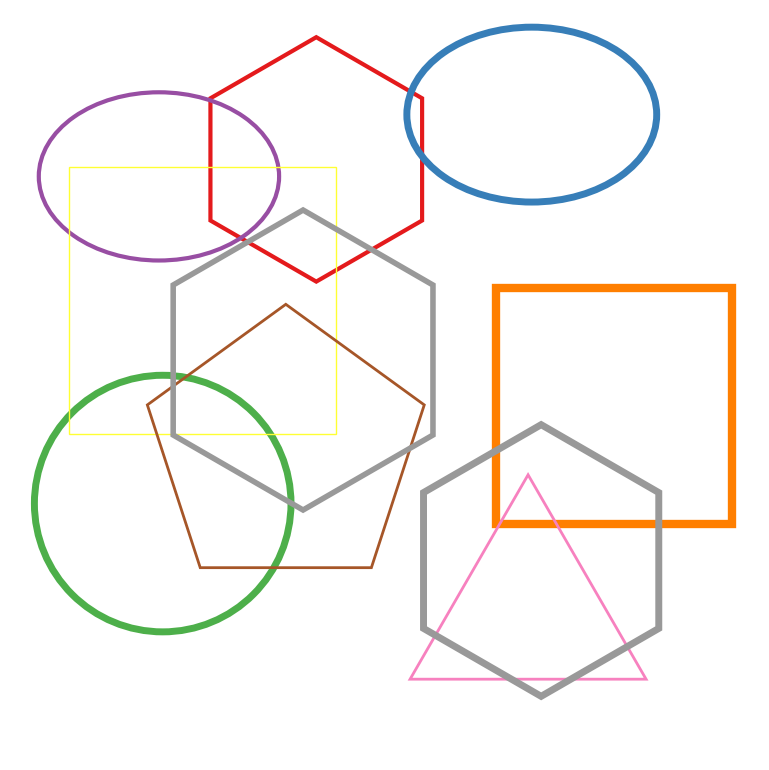[{"shape": "hexagon", "thickness": 1.5, "radius": 0.79, "center": [0.411, 0.793]}, {"shape": "oval", "thickness": 2.5, "radius": 0.81, "center": [0.691, 0.851]}, {"shape": "circle", "thickness": 2.5, "radius": 0.83, "center": [0.211, 0.346]}, {"shape": "oval", "thickness": 1.5, "radius": 0.78, "center": [0.206, 0.771]}, {"shape": "square", "thickness": 3, "radius": 0.77, "center": [0.797, 0.473]}, {"shape": "square", "thickness": 0.5, "radius": 0.87, "center": [0.263, 0.61]}, {"shape": "pentagon", "thickness": 1, "radius": 0.95, "center": [0.371, 0.416]}, {"shape": "triangle", "thickness": 1, "radius": 0.88, "center": [0.686, 0.206]}, {"shape": "hexagon", "thickness": 2.5, "radius": 0.88, "center": [0.703, 0.272]}, {"shape": "hexagon", "thickness": 2, "radius": 0.97, "center": [0.394, 0.532]}]